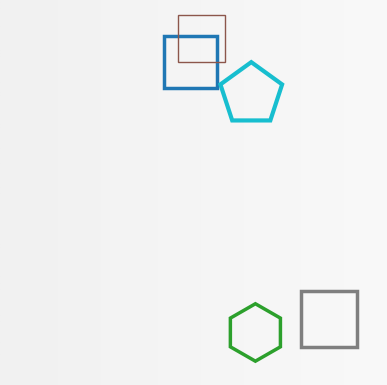[{"shape": "square", "thickness": 2.5, "radius": 0.34, "center": [0.492, 0.839]}, {"shape": "hexagon", "thickness": 2.5, "radius": 0.37, "center": [0.659, 0.136]}, {"shape": "square", "thickness": 1, "radius": 0.31, "center": [0.52, 0.899]}, {"shape": "square", "thickness": 2.5, "radius": 0.36, "center": [0.849, 0.172]}, {"shape": "pentagon", "thickness": 3, "radius": 0.42, "center": [0.648, 0.755]}]